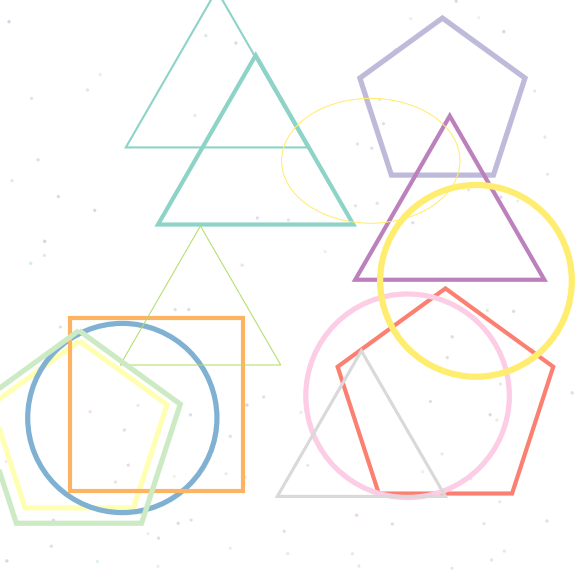[{"shape": "triangle", "thickness": 1, "radius": 0.91, "center": [0.375, 0.835]}, {"shape": "triangle", "thickness": 2, "radius": 0.98, "center": [0.443, 0.708]}, {"shape": "pentagon", "thickness": 2.5, "radius": 0.8, "center": [0.137, 0.249]}, {"shape": "pentagon", "thickness": 2.5, "radius": 0.75, "center": [0.766, 0.818]}, {"shape": "pentagon", "thickness": 2, "radius": 0.98, "center": [0.771, 0.303]}, {"shape": "circle", "thickness": 2.5, "radius": 0.82, "center": [0.212, 0.275]}, {"shape": "square", "thickness": 2, "radius": 0.75, "center": [0.271, 0.299]}, {"shape": "triangle", "thickness": 0.5, "radius": 0.8, "center": [0.347, 0.447]}, {"shape": "circle", "thickness": 2.5, "radius": 0.88, "center": [0.706, 0.314]}, {"shape": "triangle", "thickness": 1.5, "radius": 0.84, "center": [0.626, 0.224]}, {"shape": "triangle", "thickness": 2, "radius": 0.95, "center": [0.779, 0.609]}, {"shape": "pentagon", "thickness": 2.5, "radius": 0.92, "center": [0.137, 0.242]}, {"shape": "oval", "thickness": 0.5, "radius": 0.77, "center": [0.642, 0.721]}, {"shape": "circle", "thickness": 3, "radius": 0.83, "center": [0.824, 0.513]}]